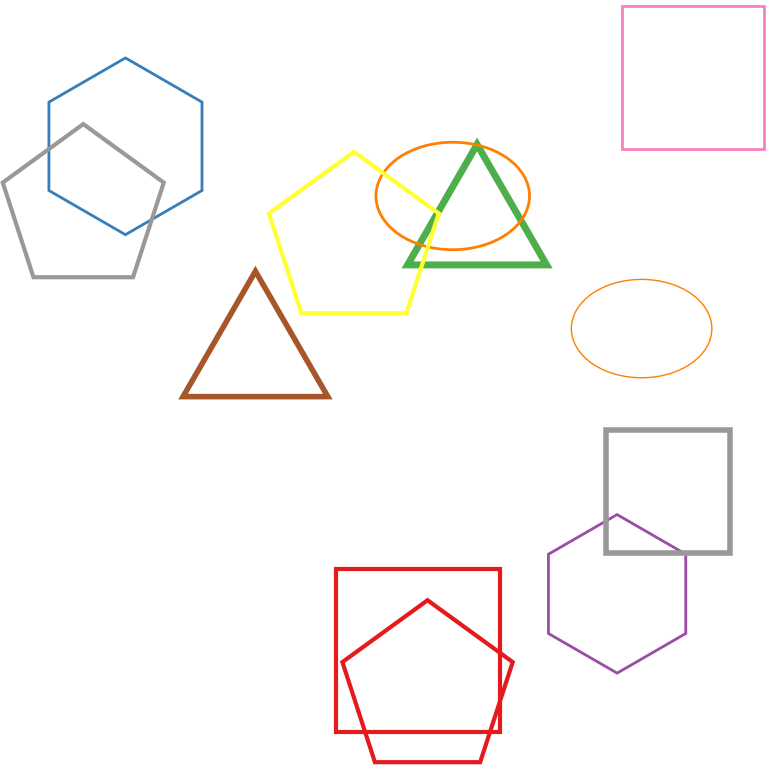[{"shape": "pentagon", "thickness": 1.5, "radius": 0.58, "center": [0.555, 0.104]}, {"shape": "square", "thickness": 1.5, "radius": 0.53, "center": [0.543, 0.155]}, {"shape": "hexagon", "thickness": 1, "radius": 0.57, "center": [0.163, 0.81]}, {"shape": "triangle", "thickness": 2.5, "radius": 0.52, "center": [0.62, 0.708]}, {"shape": "hexagon", "thickness": 1, "radius": 0.51, "center": [0.801, 0.229]}, {"shape": "oval", "thickness": 1, "radius": 0.5, "center": [0.588, 0.745]}, {"shape": "oval", "thickness": 0.5, "radius": 0.46, "center": [0.833, 0.573]}, {"shape": "pentagon", "thickness": 1.5, "radius": 0.58, "center": [0.46, 0.687]}, {"shape": "triangle", "thickness": 2, "radius": 0.54, "center": [0.332, 0.539]}, {"shape": "square", "thickness": 1, "radius": 0.46, "center": [0.9, 0.899]}, {"shape": "square", "thickness": 2, "radius": 0.4, "center": [0.868, 0.362]}, {"shape": "pentagon", "thickness": 1.5, "radius": 0.55, "center": [0.108, 0.729]}]